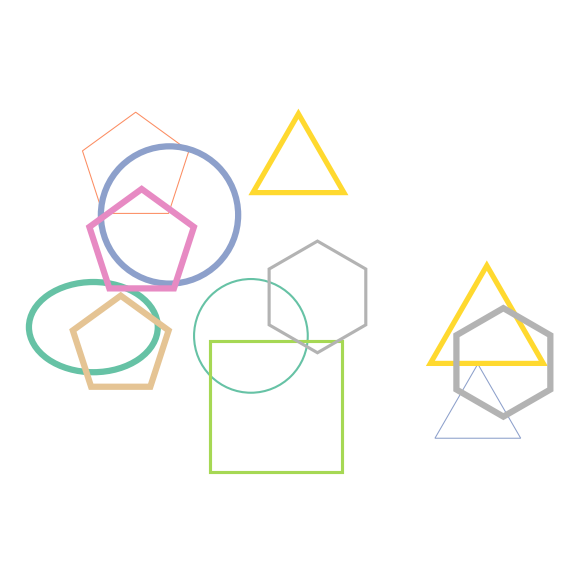[{"shape": "circle", "thickness": 1, "radius": 0.49, "center": [0.434, 0.418]}, {"shape": "oval", "thickness": 3, "radius": 0.56, "center": [0.162, 0.433]}, {"shape": "pentagon", "thickness": 0.5, "radius": 0.48, "center": [0.235, 0.708]}, {"shape": "circle", "thickness": 3, "radius": 0.59, "center": [0.294, 0.627]}, {"shape": "triangle", "thickness": 0.5, "radius": 0.43, "center": [0.827, 0.283]}, {"shape": "pentagon", "thickness": 3, "radius": 0.48, "center": [0.245, 0.577]}, {"shape": "square", "thickness": 1.5, "radius": 0.57, "center": [0.478, 0.295]}, {"shape": "triangle", "thickness": 2.5, "radius": 0.56, "center": [0.843, 0.426]}, {"shape": "triangle", "thickness": 2.5, "radius": 0.45, "center": [0.517, 0.711]}, {"shape": "pentagon", "thickness": 3, "radius": 0.44, "center": [0.209, 0.4]}, {"shape": "hexagon", "thickness": 1.5, "radius": 0.48, "center": [0.55, 0.485]}, {"shape": "hexagon", "thickness": 3, "radius": 0.47, "center": [0.872, 0.372]}]